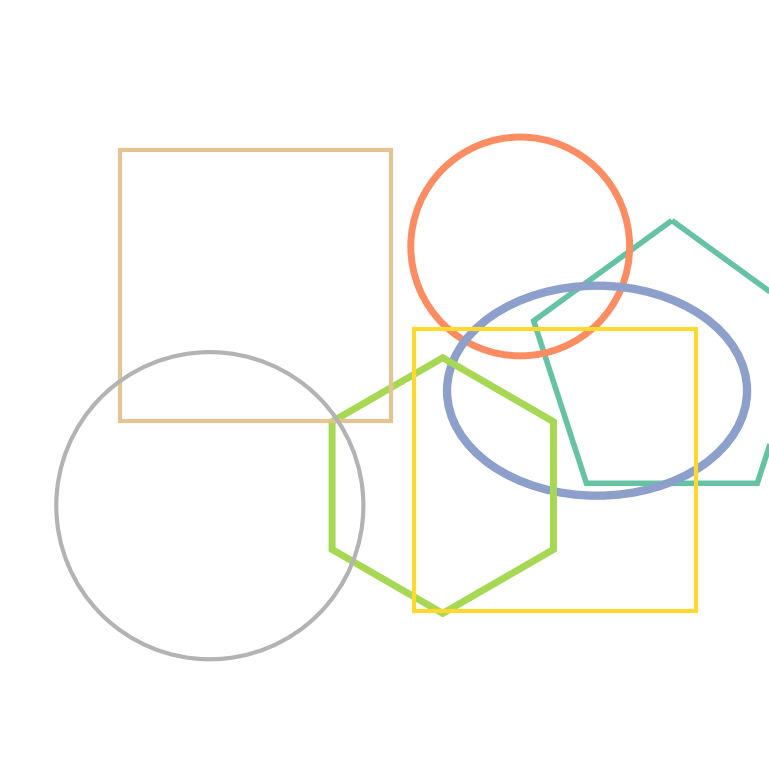[{"shape": "pentagon", "thickness": 2, "radius": 0.94, "center": [0.873, 0.525]}, {"shape": "circle", "thickness": 2.5, "radius": 0.71, "center": [0.676, 0.68]}, {"shape": "oval", "thickness": 3, "radius": 0.97, "center": [0.775, 0.493]}, {"shape": "hexagon", "thickness": 2.5, "radius": 0.83, "center": [0.575, 0.369]}, {"shape": "square", "thickness": 1.5, "radius": 0.92, "center": [0.721, 0.389]}, {"shape": "square", "thickness": 1.5, "radius": 0.88, "center": [0.332, 0.629]}, {"shape": "circle", "thickness": 1.5, "radius": 1.0, "center": [0.272, 0.343]}]